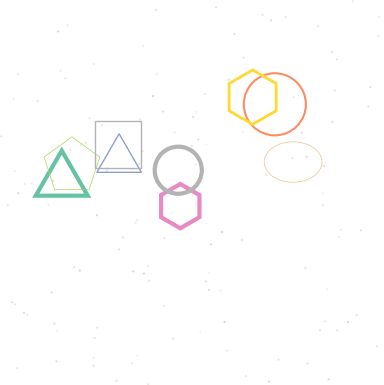[{"shape": "triangle", "thickness": 3, "radius": 0.39, "center": [0.16, 0.531]}, {"shape": "circle", "thickness": 1.5, "radius": 0.4, "center": [0.714, 0.729]}, {"shape": "triangle", "thickness": 1, "radius": 0.33, "center": [0.309, 0.586]}, {"shape": "hexagon", "thickness": 3, "radius": 0.29, "center": [0.468, 0.465]}, {"shape": "pentagon", "thickness": 0.5, "radius": 0.38, "center": [0.187, 0.569]}, {"shape": "hexagon", "thickness": 2, "radius": 0.35, "center": [0.656, 0.748]}, {"shape": "oval", "thickness": 0.5, "radius": 0.38, "center": [0.761, 0.579]}, {"shape": "square", "thickness": 1, "radius": 0.3, "center": [0.306, 0.625]}, {"shape": "circle", "thickness": 3, "radius": 0.31, "center": [0.463, 0.558]}]